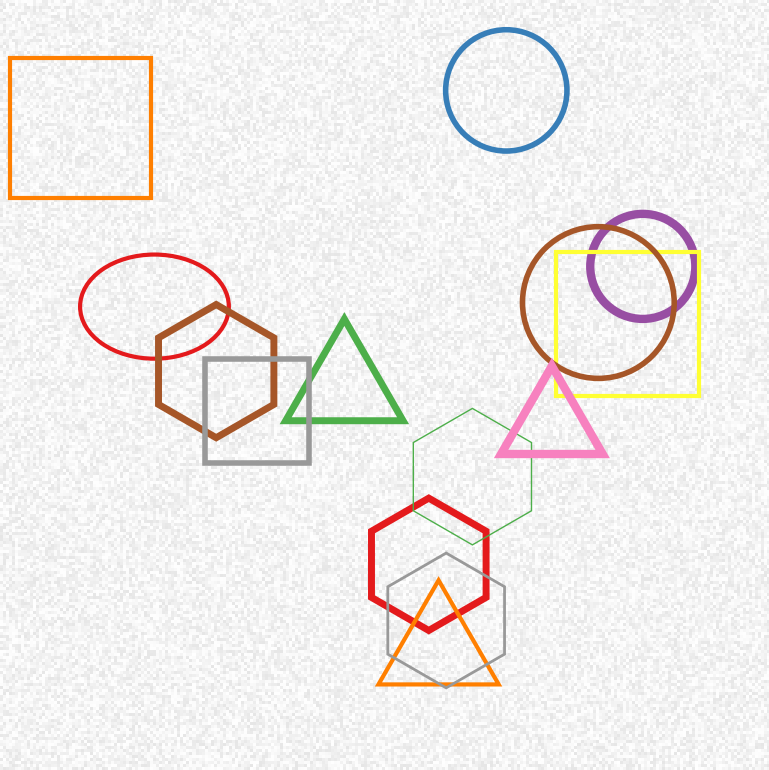[{"shape": "hexagon", "thickness": 2.5, "radius": 0.43, "center": [0.557, 0.267]}, {"shape": "oval", "thickness": 1.5, "radius": 0.48, "center": [0.201, 0.602]}, {"shape": "circle", "thickness": 2, "radius": 0.39, "center": [0.658, 0.883]}, {"shape": "hexagon", "thickness": 0.5, "radius": 0.44, "center": [0.614, 0.381]}, {"shape": "triangle", "thickness": 2.5, "radius": 0.44, "center": [0.447, 0.498]}, {"shape": "circle", "thickness": 3, "radius": 0.34, "center": [0.835, 0.654]}, {"shape": "triangle", "thickness": 1.5, "radius": 0.45, "center": [0.57, 0.156]}, {"shape": "square", "thickness": 1.5, "radius": 0.46, "center": [0.104, 0.834]}, {"shape": "square", "thickness": 1.5, "radius": 0.47, "center": [0.815, 0.579]}, {"shape": "circle", "thickness": 2, "radius": 0.49, "center": [0.777, 0.607]}, {"shape": "hexagon", "thickness": 2.5, "radius": 0.43, "center": [0.281, 0.518]}, {"shape": "triangle", "thickness": 3, "radius": 0.38, "center": [0.717, 0.448]}, {"shape": "square", "thickness": 2, "radius": 0.34, "center": [0.334, 0.466]}, {"shape": "hexagon", "thickness": 1, "radius": 0.44, "center": [0.579, 0.194]}]